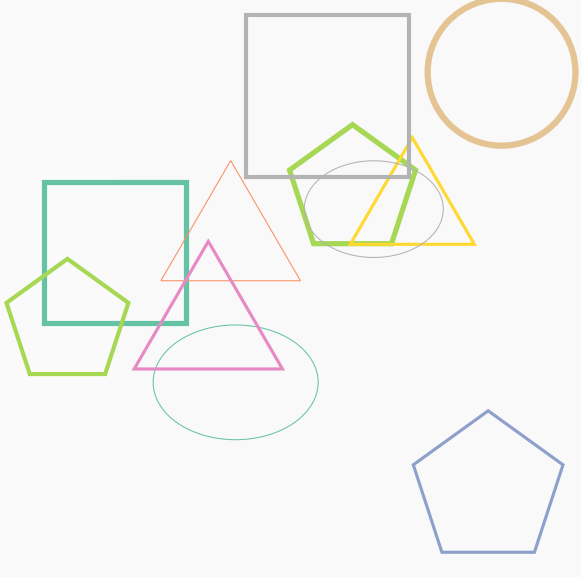[{"shape": "square", "thickness": 2.5, "radius": 0.61, "center": [0.197, 0.562]}, {"shape": "oval", "thickness": 0.5, "radius": 0.71, "center": [0.405, 0.337]}, {"shape": "triangle", "thickness": 0.5, "radius": 0.69, "center": [0.397, 0.582]}, {"shape": "pentagon", "thickness": 1.5, "radius": 0.68, "center": [0.84, 0.152]}, {"shape": "triangle", "thickness": 1.5, "radius": 0.74, "center": [0.358, 0.434]}, {"shape": "pentagon", "thickness": 2.5, "radius": 0.57, "center": [0.607, 0.669]}, {"shape": "pentagon", "thickness": 2, "radius": 0.55, "center": [0.116, 0.441]}, {"shape": "triangle", "thickness": 1.5, "radius": 0.62, "center": [0.709, 0.638]}, {"shape": "circle", "thickness": 3, "radius": 0.64, "center": [0.863, 0.874]}, {"shape": "square", "thickness": 2, "radius": 0.7, "center": [0.563, 0.833]}, {"shape": "oval", "thickness": 0.5, "radius": 0.6, "center": [0.643, 0.637]}]